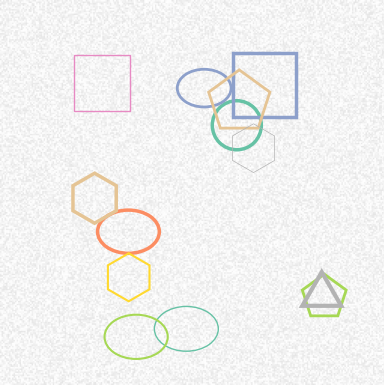[{"shape": "oval", "thickness": 1, "radius": 0.42, "center": [0.484, 0.146]}, {"shape": "circle", "thickness": 2.5, "radius": 0.32, "center": [0.615, 0.675]}, {"shape": "oval", "thickness": 2.5, "radius": 0.4, "center": [0.334, 0.398]}, {"shape": "oval", "thickness": 2, "radius": 0.35, "center": [0.53, 0.771]}, {"shape": "square", "thickness": 2.5, "radius": 0.41, "center": [0.687, 0.779]}, {"shape": "square", "thickness": 1, "radius": 0.36, "center": [0.265, 0.785]}, {"shape": "pentagon", "thickness": 2, "radius": 0.3, "center": [0.842, 0.228]}, {"shape": "oval", "thickness": 1.5, "radius": 0.41, "center": [0.354, 0.125]}, {"shape": "hexagon", "thickness": 1.5, "radius": 0.31, "center": [0.334, 0.28]}, {"shape": "pentagon", "thickness": 2, "radius": 0.42, "center": [0.621, 0.735]}, {"shape": "hexagon", "thickness": 2.5, "radius": 0.32, "center": [0.246, 0.485]}, {"shape": "hexagon", "thickness": 0.5, "radius": 0.32, "center": [0.658, 0.615]}, {"shape": "triangle", "thickness": 3, "radius": 0.29, "center": [0.836, 0.235]}]